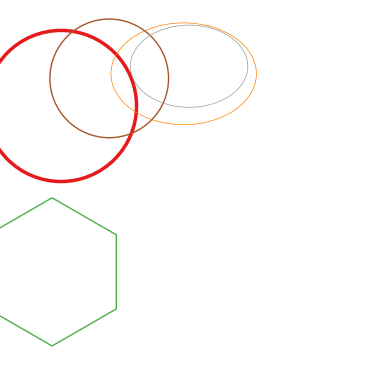[{"shape": "circle", "thickness": 2.5, "radius": 0.98, "center": [0.158, 0.725]}, {"shape": "hexagon", "thickness": 1, "radius": 0.96, "center": [0.135, 0.294]}, {"shape": "oval", "thickness": 0.5, "radius": 0.94, "center": [0.477, 0.808]}, {"shape": "circle", "thickness": 1, "radius": 0.77, "center": [0.284, 0.796]}, {"shape": "oval", "thickness": 0.5, "radius": 0.76, "center": [0.491, 0.828]}]